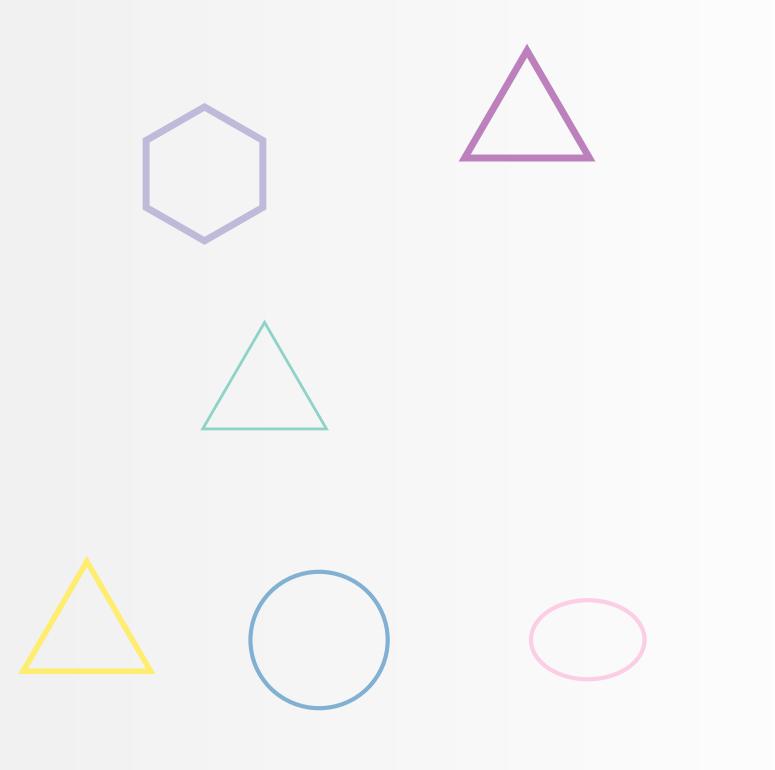[{"shape": "triangle", "thickness": 1, "radius": 0.46, "center": [0.341, 0.489]}, {"shape": "hexagon", "thickness": 2.5, "radius": 0.43, "center": [0.264, 0.774]}, {"shape": "circle", "thickness": 1.5, "radius": 0.44, "center": [0.412, 0.169]}, {"shape": "oval", "thickness": 1.5, "radius": 0.37, "center": [0.758, 0.169]}, {"shape": "triangle", "thickness": 2.5, "radius": 0.47, "center": [0.68, 0.841]}, {"shape": "triangle", "thickness": 2, "radius": 0.47, "center": [0.112, 0.176]}]